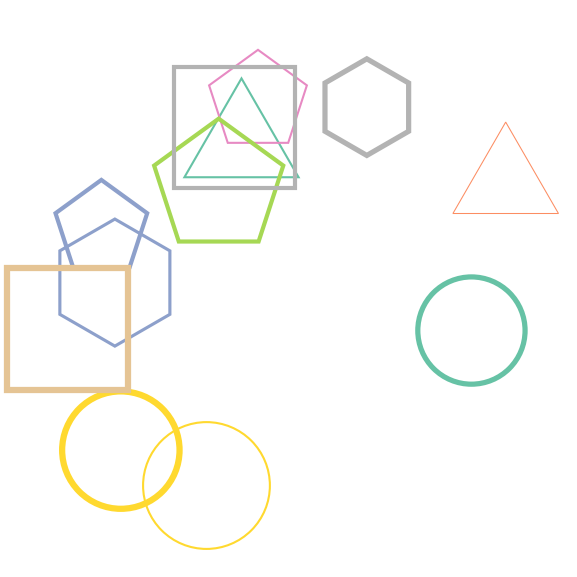[{"shape": "triangle", "thickness": 1, "radius": 0.57, "center": [0.418, 0.749]}, {"shape": "circle", "thickness": 2.5, "radius": 0.46, "center": [0.816, 0.427]}, {"shape": "triangle", "thickness": 0.5, "radius": 0.53, "center": [0.876, 0.682]}, {"shape": "hexagon", "thickness": 1.5, "radius": 0.55, "center": [0.199, 0.51]}, {"shape": "pentagon", "thickness": 2, "radius": 0.42, "center": [0.176, 0.604]}, {"shape": "pentagon", "thickness": 1, "radius": 0.45, "center": [0.447, 0.824]}, {"shape": "pentagon", "thickness": 2, "radius": 0.59, "center": [0.379, 0.676]}, {"shape": "circle", "thickness": 1, "radius": 0.55, "center": [0.358, 0.158]}, {"shape": "circle", "thickness": 3, "radius": 0.51, "center": [0.209, 0.22]}, {"shape": "square", "thickness": 3, "radius": 0.53, "center": [0.117, 0.43]}, {"shape": "hexagon", "thickness": 2.5, "radius": 0.42, "center": [0.635, 0.814]}, {"shape": "square", "thickness": 2, "radius": 0.52, "center": [0.407, 0.778]}]